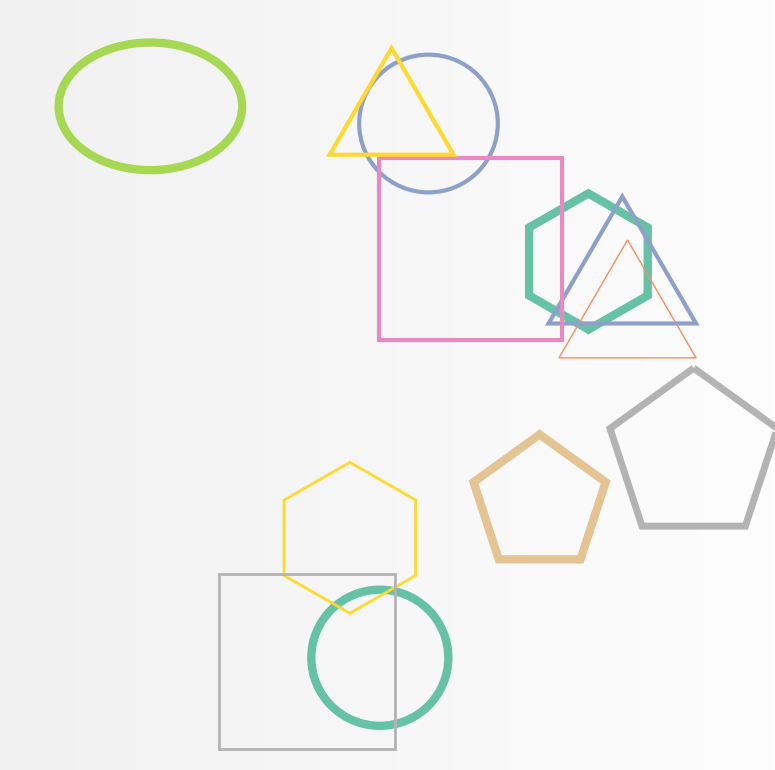[{"shape": "circle", "thickness": 3, "radius": 0.44, "center": [0.49, 0.146]}, {"shape": "hexagon", "thickness": 3, "radius": 0.44, "center": [0.759, 0.66]}, {"shape": "triangle", "thickness": 0.5, "radius": 0.51, "center": [0.81, 0.586]}, {"shape": "circle", "thickness": 1.5, "radius": 0.45, "center": [0.553, 0.84]}, {"shape": "triangle", "thickness": 1.5, "radius": 0.55, "center": [0.803, 0.635]}, {"shape": "square", "thickness": 1.5, "radius": 0.59, "center": [0.607, 0.676]}, {"shape": "oval", "thickness": 3, "radius": 0.59, "center": [0.194, 0.862]}, {"shape": "triangle", "thickness": 1.5, "radius": 0.46, "center": [0.505, 0.845]}, {"shape": "hexagon", "thickness": 1, "radius": 0.49, "center": [0.451, 0.302]}, {"shape": "pentagon", "thickness": 3, "radius": 0.45, "center": [0.696, 0.346]}, {"shape": "pentagon", "thickness": 2.5, "radius": 0.57, "center": [0.895, 0.409]}, {"shape": "square", "thickness": 1, "radius": 0.57, "center": [0.396, 0.14]}]